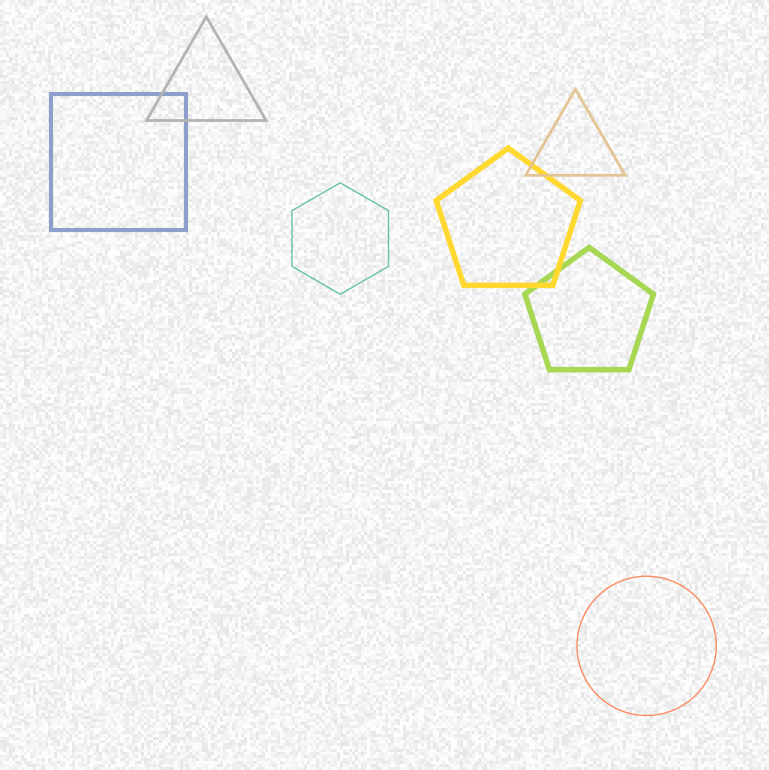[{"shape": "hexagon", "thickness": 0.5, "radius": 0.36, "center": [0.442, 0.69]}, {"shape": "circle", "thickness": 0.5, "radius": 0.45, "center": [0.84, 0.161]}, {"shape": "square", "thickness": 1.5, "radius": 0.44, "center": [0.154, 0.79]}, {"shape": "pentagon", "thickness": 2, "radius": 0.44, "center": [0.765, 0.591]}, {"shape": "pentagon", "thickness": 2, "radius": 0.49, "center": [0.66, 0.709]}, {"shape": "triangle", "thickness": 1, "radius": 0.37, "center": [0.747, 0.81]}, {"shape": "triangle", "thickness": 1, "radius": 0.45, "center": [0.268, 0.888]}]